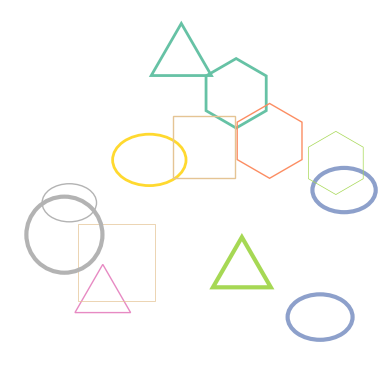[{"shape": "hexagon", "thickness": 2, "radius": 0.45, "center": [0.613, 0.758]}, {"shape": "triangle", "thickness": 2, "radius": 0.45, "center": [0.471, 0.849]}, {"shape": "hexagon", "thickness": 1, "radius": 0.49, "center": [0.7, 0.634]}, {"shape": "oval", "thickness": 3, "radius": 0.41, "center": [0.894, 0.506]}, {"shape": "oval", "thickness": 3, "radius": 0.42, "center": [0.831, 0.176]}, {"shape": "triangle", "thickness": 1, "radius": 0.42, "center": [0.267, 0.23]}, {"shape": "triangle", "thickness": 3, "radius": 0.43, "center": [0.628, 0.297]}, {"shape": "hexagon", "thickness": 0.5, "radius": 0.41, "center": [0.872, 0.577]}, {"shape": "oval", "thickness": 2, "radius": 0.48, "center": [0.388, 0.585]}, {"shape": "square", "thickness": 1, "radius": 0.41, "center": [0.529, 0.618]}, {"shape": "square", "thickness": 0.5, "radius": 0.5, "center": [0.302, 0.318]}, {"shape": "circle", "thickness": 3, "radius": 0.49, "center": [0.167, 0.39]}, {"shape": "oval", "thickness": 1, "radius": 0.35, "center": [0.18, 0.473]}]